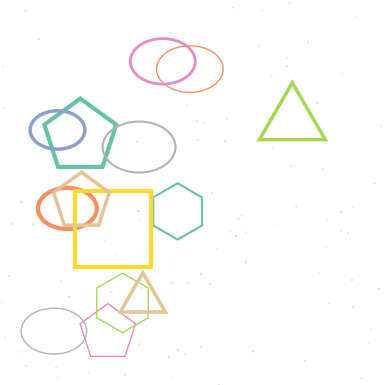[{"shape": "pentagon", "thickness": 3, "radius": 0.49, "center": [0.209, 0.646]}, {"shape": "hexagon", "thickness": 1.5, "radius": 0.37, "center": [0.461, 0.451]}, {"shape": "oval", "thickness": 1, "radius": 0.43, "center": [0.493, 0.821]}, {"shape": "oval", "thickness": 3, "radius": 0.38, "center": [0.175, 0.459]}, {"shape": "oval", "thickness": 2.5, "radius": 0.36, "center": [0.149, 0.662]}, {"shape": "pentagon", "thickness": 1, "radius": 0.38, "center": [0.28, 0.136]}, {"shape": "oval", "thickness": 2, "radius": 0.42, "center": [0.423, 0.841]}, {"shape": "hexagon", "thickness": 1, "radius": 0.39, "center": [0.318, 0.213]}, {"shape": "triangle", "thickness": 2.5, "radius": 0.49, "center": [0.759, 0.687]}, {"shape": "square", "thickness": 3, "radius": 0.49, "center": [0.294, 0.405]}, {"shape": "triangle", "thickness": 2.5, "radius": 0.34, "center": [0.371, 0.223]}, {"shape": "pentagon", "thickness": 2.5, "radius": 0.38, "center": [0.212, 0.477]}, {"shape": "oval", "thickness": 1.5, "radius": 0.47, "center": [0.361, 0.618]}, {"shape": "oval", "thickness": 1, "radius": 0.43, "center": [0.14, 0.14]}]